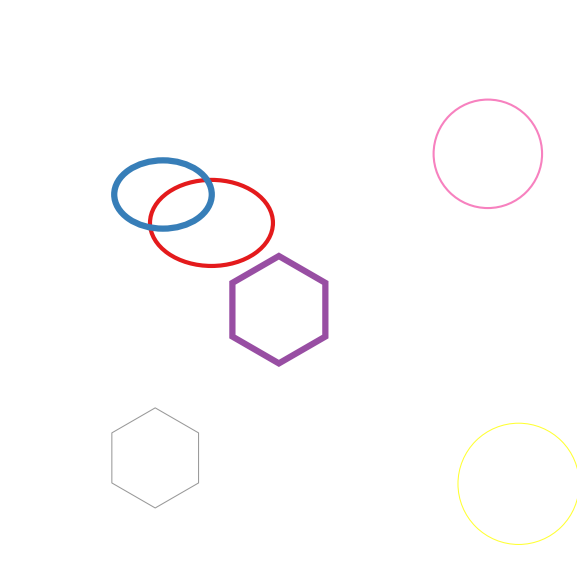[{"shape": "oval", "thickness": 2, "radius": 0.53, "center": [0.366, 0.613]}, {"shape": "oval", "thickness": 3, "radius": 0.42, "center": [0.282, 0.662]}, {"shape": "hexagon", "thickness": 3, "radius": 0.46, "center": [0.483, 0.463]}, {"shape": "circle", "thickness": 0.5, "radius": 0.52, "center": [0.898, 0.161]}, {"shape": "circle", "thickness": 1, "radius": 0.47, "center": [0.845, 0.733]}, {"shape": "hexagon", "thickness": 0.5, "radius": 0.43, "center": [0.269, 0.206]}]